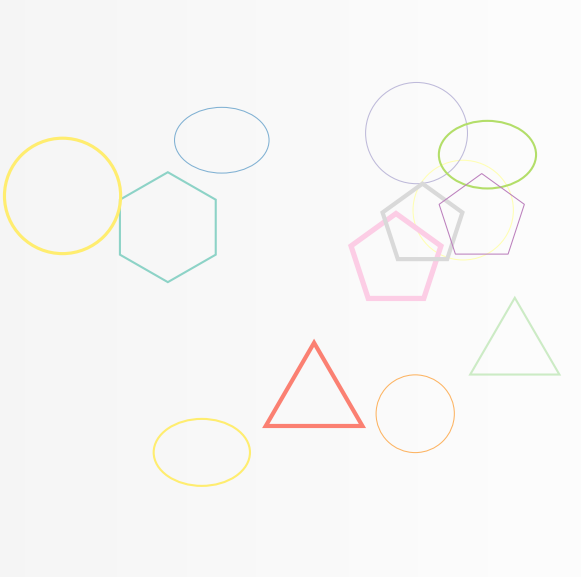[{"shape": "hexagon", "thickness": 1, "radius": 0.48, "center": [0.289, 0.606]}, {"shape": "circle", "thickness": 0.5, "radius": 0.43, "center": [0.797, 0.635]}, {"shape": "circle", "thickness": 0.5, "radius": 0.44, "center": [0.717, 0.769]}, {"shape": "triangle", "thickness": 2, "radius": 0.48, "center": [0.54, 0.31]}, {"shape": "oval", "thickness": 0.5, "radius": 0.41, "center": [0.382, 0.756]}, {"shape": "circle", "thickness": 0.5, "radius": 0.34, "center": [0.714, 0.283]}, {"shape": "oval", "thickness": 1, "radius": 0.42, "center": [0.839, 0.731]}, {"shape": "pentagon", "thickness": 2.5, "radius": 0.41, "center": [0.681, 0.548]}, {"shape": "pentagon", "thickness": 2, "radius": 0.36, "center": [0.727, 0.609]}, {"shape": "pentagon", "thickness": 0.5, "radius": 0.39, "center": [0.829, 0.621]}, {"shape": "triangle", "thickness": 1, "radius": 0.44, "center": [0.886, 0.395]}, {"shape": "circle", "thickness": 1.5, "radius": 0.5, "center": [0.108, 0.66]}, {"shape": "oval", "thickness": 1, "radius": 0.41, "center": [0.347, 0.216]}]